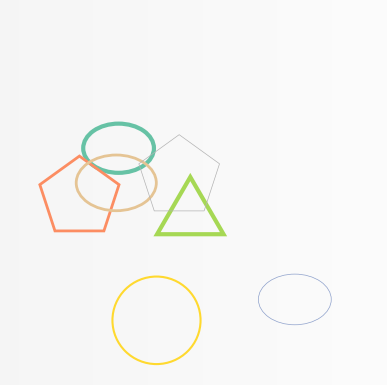[{"shape": "oval", "thickness": 3, "radius": 0.46, "center": [0.306, 0.615]}, {"shape": "pentagon", "thickness": 2, "radius": 0.54, "center": [0.205, 0.487]}, {"shape": "oval", "thickness": 0.5, "radius": 0.47, "center": [0.761, 0.222]}, {"shape": "triangle", "thickness": 3, "radius": 0.5, "center": [0.491, 0.441]}, {"shape": "circle", "thickness": 1.5, "radius": 0.57, "center": [0.404, 0.168]}, {"shape": "oval", "thickness": 2, "radius": 0.52, "center": [0.3, 0.525]}, {"shape": "pentagon", "thickness": 0.5, "radius": 0.55, "center": [0.462, 0.541]}]